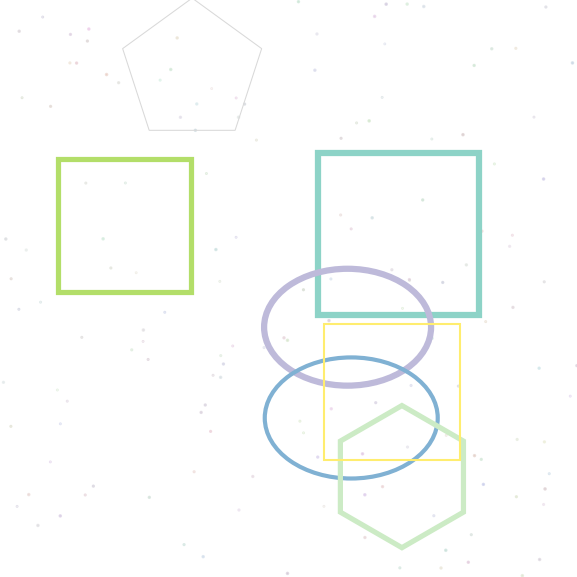[{"shape": "square", "thickness": 3, "radius": 0.7, "center": [0.69, 0.594]}, {"shape": "oval", "thickness": 3, "radius": 0.72, "center": [0.602, 0.433]}, {"shape": "oval", "thickness": 2, "radius": 0.75, "center": [0.608, 0.275]}, {"shape": "square", "thickness": 2.5, "radius": 0.57, "center": [0.216, 0.609]}, {"shape": "pentagon", "thickness": 0.5, "radius": 0.63, "center": [0.333, 0.876]}, {"shape": "hexagon", "thickness": 2.5, "radius": 0.62, "center": [0.696, 0.174]}, {"shape": "square", "thickness": 1, "radius": 0.59, "center": [0.679, 0.32]}]